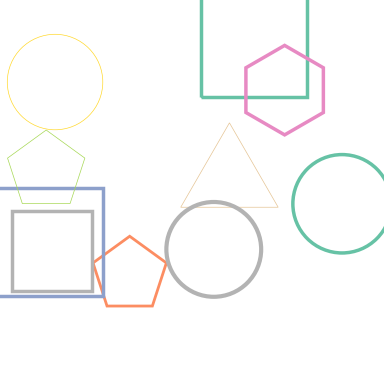[{"shape": "circle", "thickness": 2.5, "radius": 0.64, "center": [0.888, 0.471]}, {"shape": "square", "thickness": 2.5, "radius": 0.68, "center": [0.66, 0.884]}, {"shape": "pentagon", "thickness": 2, "radius": 0.5, "center": [0.337, 0.286]}, {"shape": "square", "thickness": 2.5, "radius": 0.7, "center": [0.128, 0.372]}, {"shape": "hexagon", "thickness": 2.5, "radius": 0.58, "center": [0.739, 0.766]}, {"shape": "pentagon", "thickness": 0.5, "radius": 0.53, "center": [0.12, 0.557]}, {"shape": "circle", "thickness": 0.5, "radius": 0.62, "center": [0.143, 0.787]}, {"shape": "triangle", "thickness": 0.5, "radius": 0.73, "center": [0.596, 0.535]}, {"shape": "square", "thickness": 2.5, "radius": 0.52, "center": [0.135, 0.348]}, {"shape": "circle", "thickness": 3, "radius": 0.62, "center": [0.555, 0.352]}]